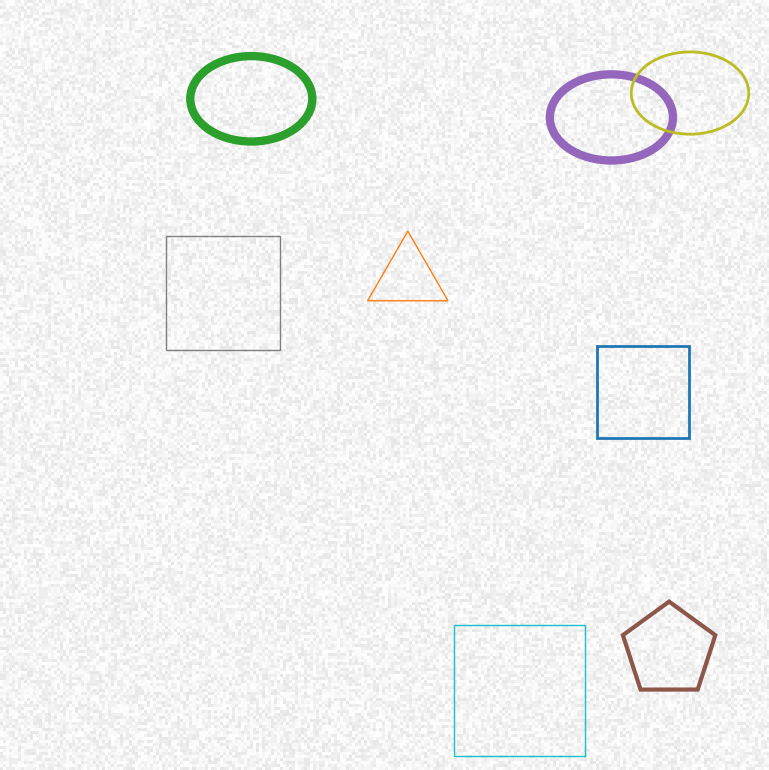[{"shape": "square", "thickness": 1, "radius": 0.3, "center": [0.835, 0.491]}, {"shape": "triangle", "thickness": 0.5, "radius": 0.3, "center": [0.53, 0.64]}, {"shape": "oval", "thickness": 3, "radius": 0.4, "center": [0.326, 0.872]}, {"shape": "oval", "thickness": 3, "radius": 0.4, "center": [0.794, 0.848]}, {"shape": "pentagon", "thickness": 1.5, "radius": 0.32, "center": [0.869, 0.156]}, {"shape": "square", "thickness": 0.5, "radius": 0.37, "center": [0.29, 0.62]}, {"shape": "oval", "thickness": 1, "radius": 0.38, "center": [0.896, 0.879]}, {"shape": "square", "thickness": 0.5, "radius": 0.43, "center": [0.674, 0.104]}]